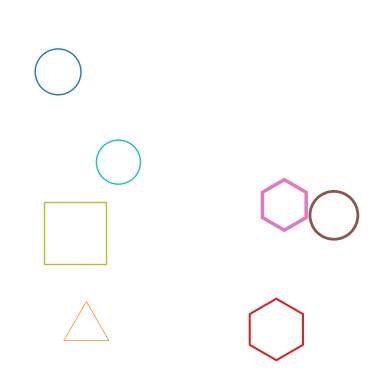[{"shape": "circle", "thickness": 1, "radius": 0.3, "center": [0.151, 0.813]}, {"shape": "triangle", "thickness": 0.5, "radius": 0.34, "center": [0.224, 0.149]}, {"shape": "hexagon", "thickness": 1.5, "radius": 0.4, "center": [0.718, 0.144]}, {"shape": "circle", "thickness": 2, "radius": 0.31, "center": [0.867, 0.441]}, {"shape": "hexagon", "thickness": 2.5, "radius": 0.33, "center": [0.738, 0.468]}, {"shape": "square", "thickness": 1, "radius": 0.41, "center": [0.195, 0.395]}, {"shape": "circle", "thickness": 1, "radius": 0.29, "center": [0.308, 0.579]}]